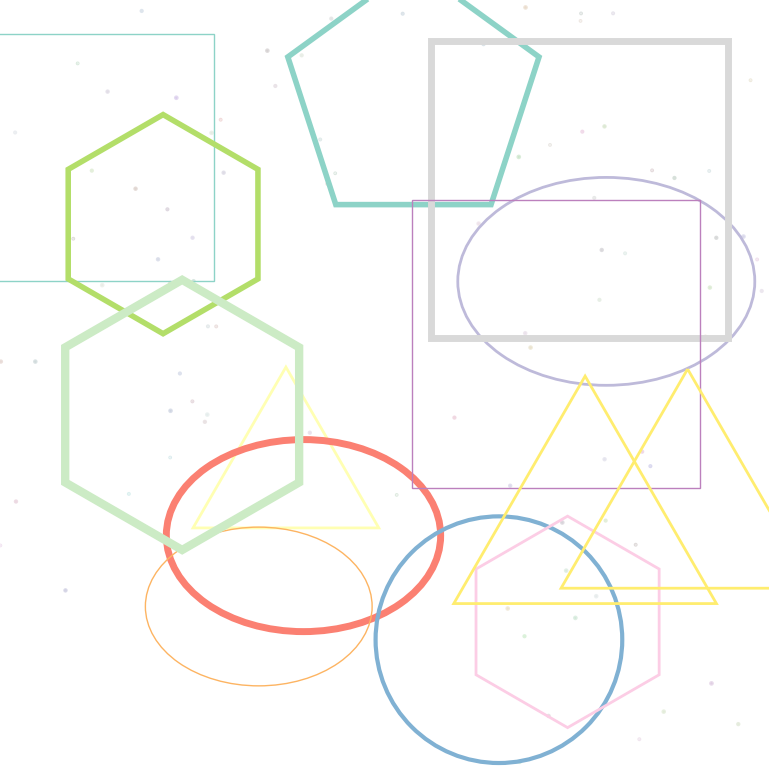[{"shape": "pentagon", "thickness": 2, "radius": 0.86, "center": [0.537, 0.873]}, {"shape": "square", "thickness": 0.5, "radius": 0.8, "center": [0.118, 0.795]}, {"shape": "triangle", "thickness": 1, "radius": 0.7, "center": [0.371, 0.384]}, {"shape": "oval", "thickness": 1, "radius": 0.96, "center": [0.787, 0.635]}, {"shape": "oval", "thickness": 2.5, "radius": 0.89, "center": [0.394, 0.304]}, {"shape": "circle", "thickness": 1.5, "radius": 0.8, "center": [0.648, 0.169]}, {"shape": "oval", "thickness": 0.5, "radius": 0.74, "center": [0.336, 0.212]}, {"shape": "hexagon", "thickness": 2, "radius": 0.71, "center": [0.212, 0.709]}, {"shape": "hexagon", "thickness": 1, "radius": 0.69, "center": [0.737, 0.192]}, {"shape": "square", "thickness": 2.5, "radius": 0.96, "center": [0.752, 0.754]}, {"shape": "square", "thickness": 0.5, "radius": 0.93, "center": [0.722, 0.553]}, {"shape": "hexagon", "thickness": 3, "radius": 0.88, "center": [0.237, 0.461]}, {"shape": "triangle", "thickness": 1, "radius": 0.98, "center": [0.76, 0.315]}, {"shape": "triangle", "thickness": 1, "radius": 0.95, "center": [0.893, 0.331]}]